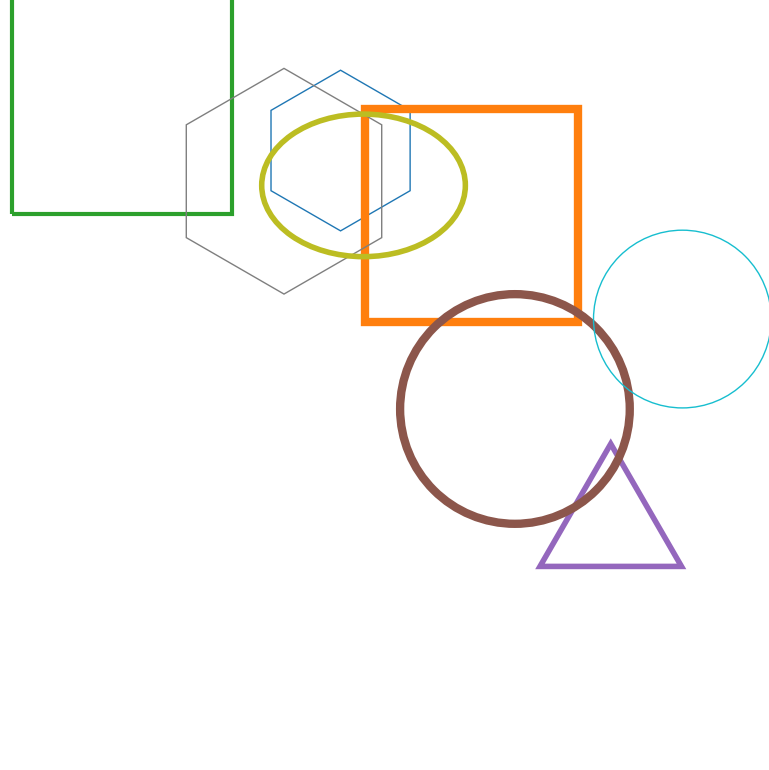[{"shape": "hexagon", "thickness": 0.5, "radius": 0.52, "center": [0.442, 0.804]}, {"shape": "square", "thickness": 3, "radius": 0.69, "center": [0.613, 0.72]}, {"shape": "square", "thickness": 1.5, "radius": 0.71, "center": [0.159, 0.865]}, {"shape": "triangle", "thickness": 2, "radius": 0.53, "center": [0.793, 0.317]}, {"shape": "circle", "thickness": 3, "radius": 0.75, "center": [0.669, 0.469]}, {"shape": "hexagon", "thickness": 0.5, "radius": 0.73, "center": [0.369, 0.765]}, {"shape": "oval", "thickness": 2, "radius": 0.66, "center": [0.472, 0.759]}, {"shape": "circle", "thickness": 0.5, "radius": 0.58, "center": [0.886, 0.586]}]